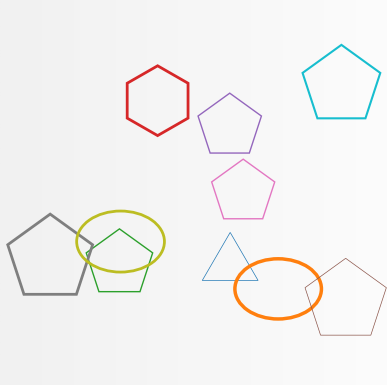[{"shape": "triangle", "thickness": 0.5, "radius": 0.42, "center": [0.594, 0.313]}, {"shape": "oval", "thickness": 2.5, "radius": 0.56, "center": [0.718, 0.25]}, {"shape": "pentagon", "thickness": 1, "radius": 0.45, "center": [0.308, 0.315]}, {"shape": "hexagon", "thickness": 2, "radius": 0.45, "center": [0.407, 0.738]}, {"shape": "pentagon", "thickness": 1, "radius": 0.43, "center": [0.593, 0.672]}, {"shape": "pentagon", "thickness": 0.5, "radius": 0.55, "center": [0.892, 0.219]}, {"shape": "pentagon", "thickness": 1, "radius": 0.43, "center": [0.628, 0.501]}, {"shape": "pentagon", "thickness": 2, "radius": 0.58, "center": [0.129, 0.329]}, {"shape": "oval", "thickness": 2, "radius": 0.57, "center": [0.311, 0.373]}, {"shape": "pentagon", "thickness": 1.5, "radius": 0.53, "center": [0.881, 0.778]}]